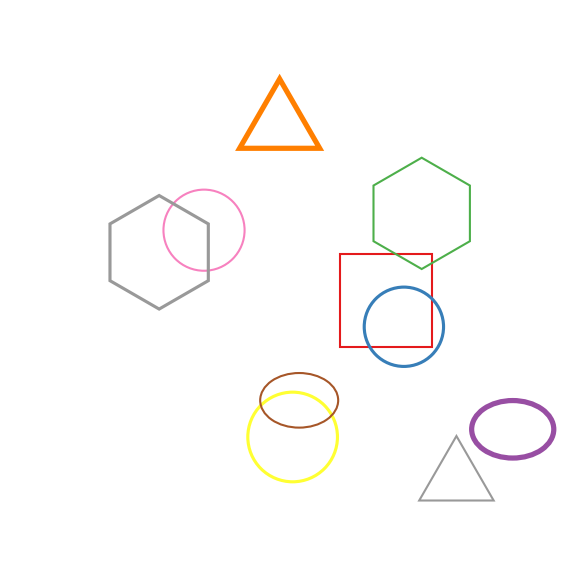[{"shape": "square", "thickness": 1, "radius": 0.4, "center": [0.668, 0.479]}, {"shape": "circle", "thickness": 1.5, "radius": 0.34, "center": [0.699, 0.433]}, {"shape": "hexagon", "thickness": 1, "radius": 0.48, "center": [0.73, 0.63]}, {"shape": "oval", "thickness": 2.5, "radius": 0.36, "center": [0.888, 0.256]}, {"shape": "triangle", "thickness": 2.5, "radius": 0.4, "center": [0.484, 0.782]}, {"shape": "circle", "thickness": 1.5, "radius": 0.39, "center": [0.507, 0.242]}, {"shape": "oval", "thickness": 1, "radius": 0.34, "center": [0.518, 0.306]}, {"shape": "circle", "thickness": 1, "radius": 0.35, "center": [0.353, 0.601]}, {"shape": "hexagon", "thickness": 1.5, "radius": 0.49, "center": [0.276, 0.562]}, {"shape": "triangle", "thickness": 1, "radius": 0.37, "center": [0.79, 0.17]}]